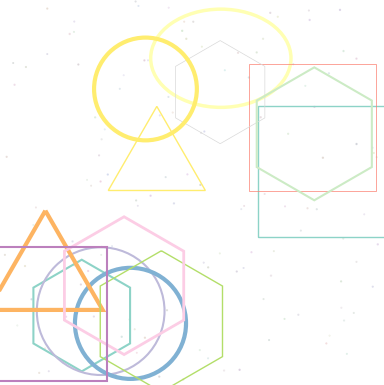[{"shape": "square", "thickness": 1, "radius": 0.86, "center": [0.841, 0.554]}, {"shape": "hexagon", "thickness": 1.5, "radius": 0.72, "center": [0.212, 0.18]}, {"shape": "oval", "thickness": 2.5, "radius": 0.91, "center": [0.574, 0.849]}, {"shape": "circle", "thickness": 1.5, "radius": 0.83, "center": [0.261, 0.192]}, {"shape": "square", "thickness": 0.5, "radius": 0.82, "center": [0.811, 0.669]}, {"shape": "circle", "thickness": 3, "radius": 0.72, "center": [0.339, 0.16]}, {"shape": "triangle", "thickness": 3, "radius": 0.86, "center": [0.118, 0.281]}, {"shape": "hexagon", "thickness": 1, "radius": 0.92, "center": [0.419, 0.165]}, {"shape": "hexagon", "thickness": 2, "radius": 0.89, "center": [0.322, 0.258]}, {"shape": "hexagon", "thickness": 0.5, "radius": 0.67, "center": [0.572, 0.761]}, {"shape": "square", "thickness": 1.5, "radius": 0.87, "center": [0.104, 0.185]}, {"shape": "hexagon", "thickness": 1.5, "radius": 0.86, "center": [0.816, 0.652]}, {"shape": "circle", "thickness": 3, "radius": 0.67, "center": [0.378, 0.769]}, {"shape": "triangle", "thickness": 1, "radius": 0.73, "center": [0.407, 0.578]}]